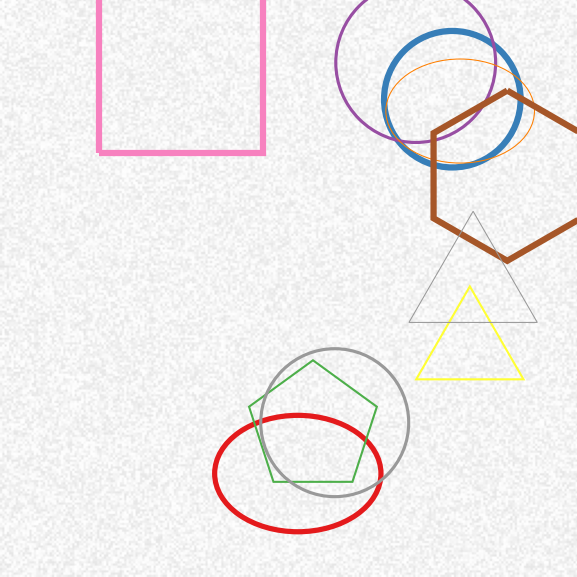[{"shape": "oval", "thickness": 2.5, "radius": 0.72, "center": [0.516, 0.179]}, {"shape": "circle", "thickness": 3, "radius": 0.59, "center": [0.783, 0.827]}, {"shape": "pentagon", "thickness": 1, "radius": 0.58, "center": [0.542, 0.259]}, {"shape": "circle", "thickness": 1.5, "radius": 0.69, "center": [0.72, 0.891]}, {"shape": "oval", "thickness": 0.5, "radius": 0.64, "center": [0.797, 0.807]}, {"shape": "triangle", "thickness": 1, "radius": 0.54, "center": [0.814, 0.396]}, {"shape": "hexagon", "thickness": 3, "radius": 0.74, "center": [0.878, 0.695]}, {"shape": "square", "thickness": 3, "radius": 0.71, "center": [0.314, 0.877]}, {"shape": "triangle", "thickness": 0.5, "radius": 0.64, "center": [0.819, 0.505]}, {"shape": "circle", "thickness": 1.5, "radius": 0.64, "center": [0.58, 0.267]}]